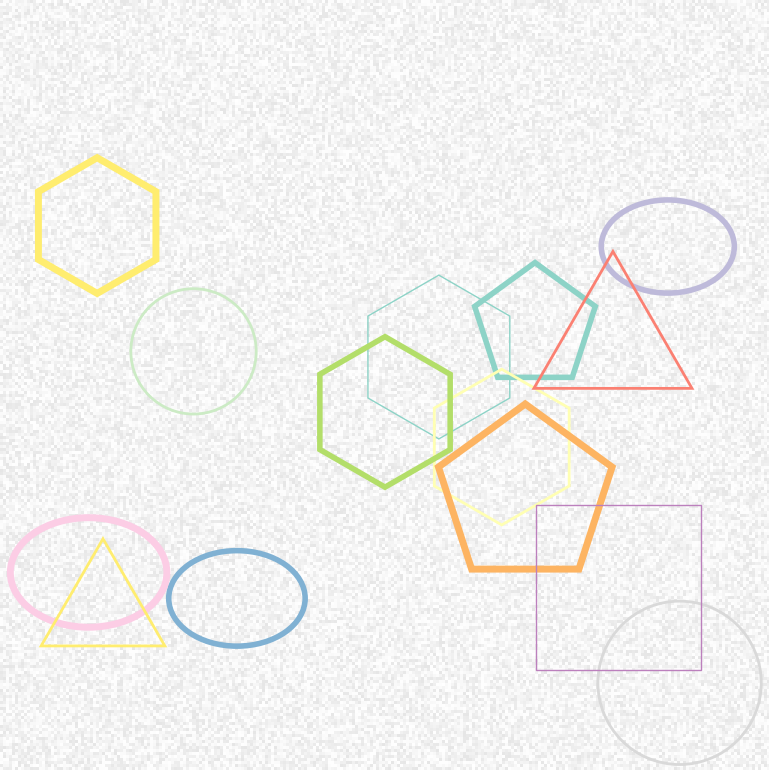[{"shape": "pentagon", "thickness": 2, "radius": 0.41, "center": [0.695, 0.577]}, {"shape": "hexagon", "thickness": 0.5, "radius": 0.53, "center": [0.57, 0.536]}, {"shape": "hexagon", "thickness": 1, "radius": 0.51, "center": [0.652, 0.419]}, {"shape": "oval", "thickness": 2, "radius": 0.43, "center": [0.867, 0.68]}, {"shape": "triangle", "thickness": 1, "radius": 0.59, "center": [0.796, 0.555]}, {"shape": "oval", "thickness": 2, "radius": 0.44, "center": [0.308, 0.223]}, {"shape": "pentagon", "thickness": 2.5, "radius": 0.59, "center": [0.682, 0.357]}, {"shape": "hexagon", "thickness": 2, "radius": 0.49, "center": [0.5, 0.465]}, {"shape": "oval", "thickness": 2.5, "radius": 0.51, "center": [0.115, 0.257]}, {"shape": "circle", "thickness": 1, "radius": 0.53, "center": [0.883, 0.113]}, {"shape": "square", "thickness": 0.5, "radius": 0.53, "center": [0.804, 0.237]}, {"shape": "circle", "thickness": 1, "radius": 0.41, "center": [0.251, 0.544]}, {"shape": "hexagon", "thickness": 2.5, "radius": 0.44, "center": [0.126, 0.707]}, {"shape": "triangle", "thickness": 1, "radius": 0.46, "center": [0.134, 0.208]}]